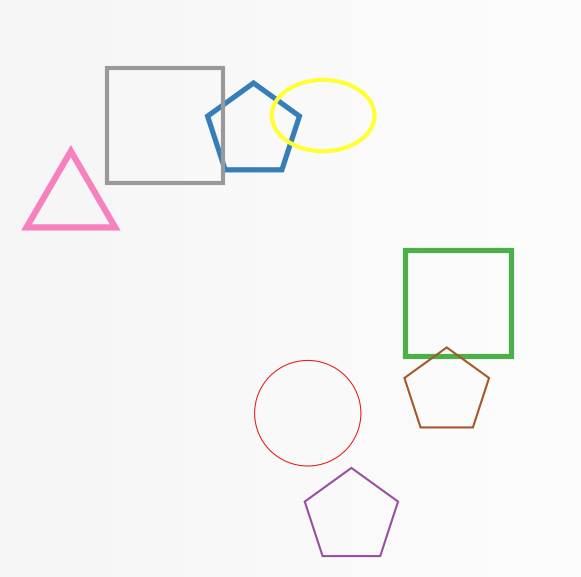[{"shape": "circle", "thickness": 0.5, "radius": 0.46, "center": [0.529, 0.284]}, {"shape": "pentagon", "thickness": 2.5, "radius": 0.42, "center": [0.436, 0.772]}, {"shape": "square", "thickness": 2.5, "radius": 0.46, "center": [0.788, 0.474]}, {"shape": "pentagon", "thickness": 1, "radius": 0.42, "center": [0.605, 0.105]}, {"shape": "oval", "thickness": 2, "radius": 0.44, "center": [0.556, 0.799]}, {"shape": "pentagon", "thickness": 1, "radius": 0.38, "center": [0.769, 0.321]}, {"shape": "triangle", "thickness": 3, "radius": 0.44, "center": [0.122, 0.649]}, {"shape": "square", "thickness": 2, "radius": 0.5, "center": [0.284, 0.782]}]